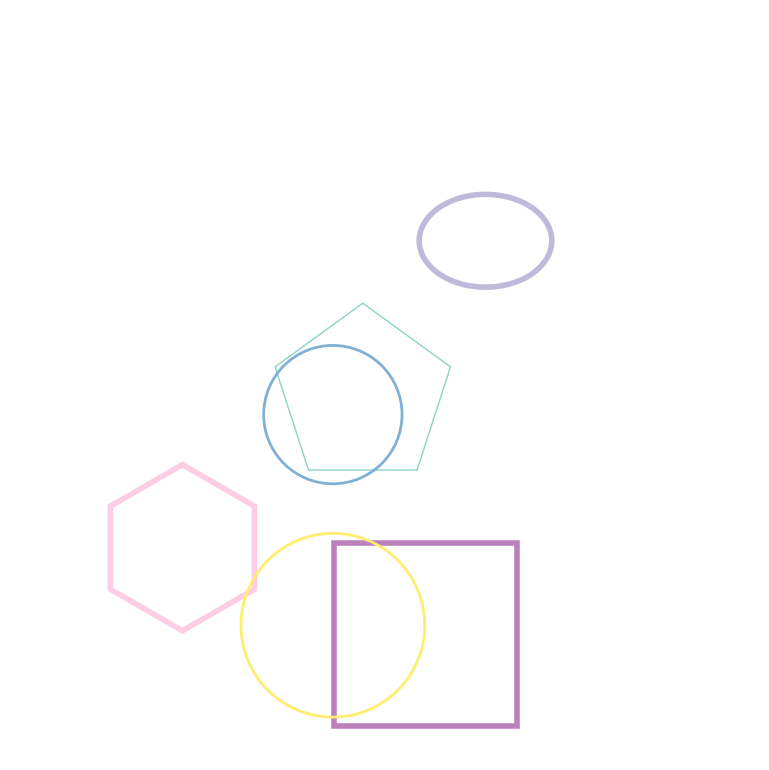[{"shape": "pentagon", "thickness": 0.5, "radius": 0.6, "center": [0.471, 0.486]}, {"shape": "oval", "thickness": 2, "radius": 0.43, "center": [0.631, 0.687]}, {"shape": "circle", "thickness": 1, "radius": 0.45, "center": [0.432, 0.462]}, {"shape": "hexagon", "thickness": 2, "radius": 0.54, "center": [0.237, 0.289]}, {"shape": "square", "thickness": 2, "radius": 0.59, "center": [0.553, 0.176]}, {"shape": "circle", "thickness": 1, "radius": 0.6, "center": [0.432, 0.188]}]